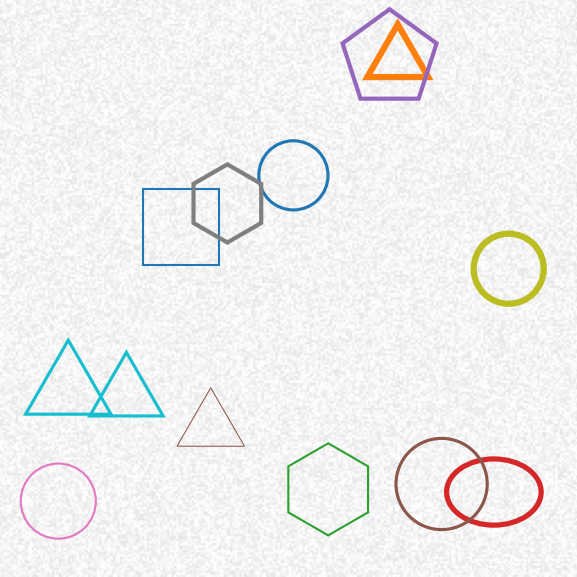[{"shape": "square", "thickness": 1, "radius": 0.33, "center": [0.313, 0.606]}, {"shape": "circle", "thickness": 1.5, "radius": 0.3, "center": [0.508, 0.696]}, {"shape": "triangle", "thickness": 3, "radius": 0.3, "center": [0.689, 0.896]}, {"shape": "hexagon", "thickness": 1, "radius": 0.4, "center": [0.568, 0.152]}, {"shape": "oval", "thickness": 2.5, "radius": 0.41, "center": [0.855, 0.147]}, {"shape": "pentagon", "thickness": 2, "radius": 0.43, "center": [0.675, 0.898]}, {"shape": "circle", "thickness": 1.5, "radius": 0.39, "center": [0.765, 0.161]}, {"shape": "triangle", "thickness": 0.5, "radius": 0.34, "center": [0.365, 0.26]}, {"shape": "circle", "thickness": 1, "radius": 0.33, "center": [0.101, 0.131]}, {"shape": "hexagon", "thickness": 2, "radius": 0.34, "center": [0.394, 0.647]}, {"shape": "circle", "thickness": 3, "radius": 0.3, "center": [0.881, 0.534]}, {"shape": "triangle", "thickness": 1.5, "radius": 0.43, "center": [0.118, 0.325]}, {"shape": "triangle", "thickness": 1.5, "radius": 0.37, "center": [0.219, 0.316]}]